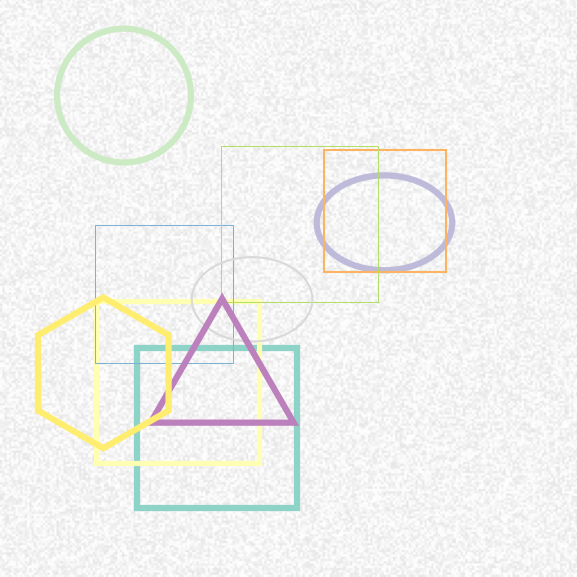[{"shape": "square", "thickness": 3, "radius": 0.69, "center": [0.376, 0.258]}, {"shape": "square", "thickness": 2.5, "radius": 0.71, "center": [0.308, 0.338]}, {"shape": "oval", "thickness": 3, "radius": 0.59, "center": [0.666, 0.613]}, {"shape": "square", "thickness": 0.5, "radius": 0.6, "center": [0.284, 0.491]}, {"shape": "square", "thickness": 1, "radius": 0.53, "center": [0.667, 0.634]}, {"shape": "square", "thickness": 0.5, "radius": 0.68, "center": [0.518, 0.611]}, {"shape": "oval", "thickness": 1, "radius": 0.52, "center": [0.436, 0.481]}, {"shape": "triangle", "thickness": 3, "radius": 0.72, "center": [0.385, 0.339]}, {"shape": "circle", "thickness": 3, "radius": 0.58, "center": [0.215, 0.834]}, {"shape": "hexagon", "thickness": 3, "radius": 0.65, "center": [0.179, 0.354]}]